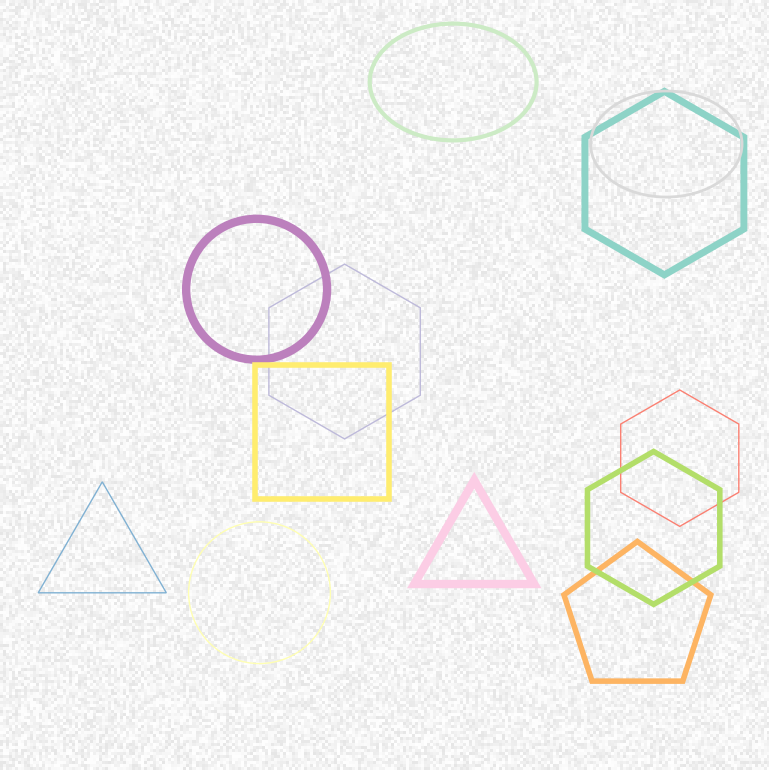[{"shape": "hexagon", "thickness": 2.5, "radius": 0.6, "center": [0.863, 0.762]}, {"shape": "circle", "thickness": 0.5, "radius": 0.46, "center": [0.337, 0.23]}, {"shape": "hexagon", "thickness": 0.5, "radius": 0.57, "center": [0.448, 0.543]}, {"shape": "hexagon", "thickness": 0.5, "radius": 0.44, "center": [0.883, 0.405]}, {"shape": "triangle", "thickness": 0.5, "radius": 0.48, "center": [0.133, 0.278]}, {"shape": "pentagon", "thickness": 2, "radius": 0.5, "center": [0.828, 0.197]}, {"shape": "hexagon", "thickness": 2, "radius": 0.5, "center": [0.849, 0.314]}, {"shape": "triangle", "thickness": 3, "radius": 0.45, "center": [0.616, 0.286]}, {"shape": "oval", "thickness": 1, "radius": 0.49, "center": [0.865, 0.813]}, {"shape": "circle", "thickness": 3, "radius": 0.46, "center": [0.333, 0.624]}, {"shape": "oval", "thickness": 1.5, "radius": 0.54, "center": [0.589, 0.894]}, {"shape": "square", "thickness": 2, "radius": 0.44, "center": [0.418, 0.439]}]